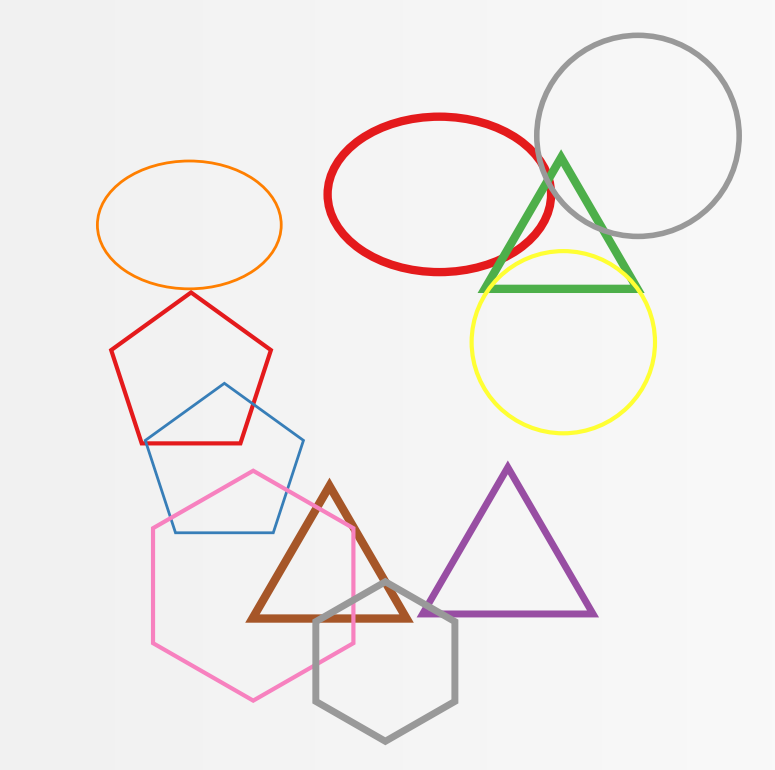[{"shape": "oval", "thickness": 3, "radius": 0.72, "center": [0.567, 0.748]}, {"shape": "pentagon", "thickness": 1.5, "radius": 0.54, "center": [0.247, 0.512]}, {"shape": "pentagon", "thickness": 1, "radius": 0.54, "center": [0.29, 0.395]}, {"shape": "triangle", "thickness": 3, "radius": 0.57, "center": [0.724, 0.682]}, {"shape": "triangle", "thickness": 2.5, "radius": 0.63, "center": [0.655, 0.266]}, {"shape": "oval", "thickness": 1, "radius": 0.59, "center": [0.244, 0.708]}, {"shape": "circle", "thickness": 1.5, "radius": 0.59, "center": [0.727, 0.556]}, {"shape": "triangle", "thickness": 3, "radius": 0.57, "center": [0.425, 0.254]}, {"shape": "hexagon", "thickness": 1.5, "radius": 0.75, "center": [0.327, 0.239]}, {"shape": "hexagon", "thickness": 2.5, "radius": 0.52, "center": [0.497, 0.141]}, {"shape": "circle", "thickness": 2, "radius": 0.65, "center": [0.823, 0.824]}]